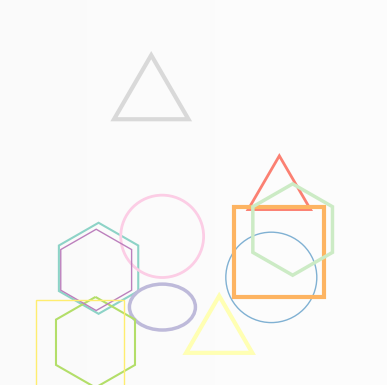[{"shape": "hexagon", "thickness": 1.5, "radius": 0.59, "center": [0.254, 0.303]}, {"shape": "triangle", "thickness": 3, "radius": 0.49, "center": [0.566, 0.133]}, {"shape": "oval", "thickness": 2.5, "radius": 0.43, "center": [0.419, 0.202]}, {"shape": "triangle", "thickness": 2, "radius": 0.47, "center": [0.721, 0.502]}, {"shape": "circle", "thickness": 1, "radius": 0.59, "center": [0.7, 0.28]}, {"shape": "square", "thickness": 3, "radius": 0.58, "center": [0.72, 0.345]}, {"shape": "hexagon", "thickness": 1.5, "radius": 0.59, "center": [0.246, 0.111]}, {"shape": "circle", "thickness": 2, "radius": 0.53, "center": [0.419, 0.386]}, {"shape": "triangle", "thickness": 3, "radius": 0.55, "center": [0.39, 0.746]}, {"shape": "hexagon", "thickness": 1, "radius": 0.53, "center": [0.248, 0.299]}, {"shape": "hexagon", "thickness": 2.5, "radius": 0.59, "center": [0.755, 0.404]}, {"shape": "square", "thickness": 1, "radius": 0.57, "center": [0.206, 0.107]}]